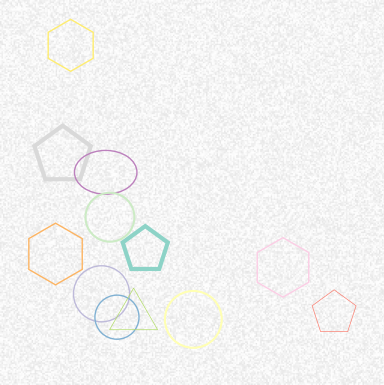[{"shape": "pentagon", "thickness": 3, "radius": 0.31, "center": [0.377, 0.351]}, {"shape": "circle", "thickness": 1.5, "radius": 0.37, "center": [0.502, 0.17]}, {"shape": "circle", "thickness": 1, "radius": 0.36, "center": [0.264, 0.237]}, {"shape": "pentagon", "thickness": 0.5, "radius": 0.3, "center": [0.868, 0.187]}, {"shape": "circle", "thickness": 1, "radius": 0.29, "center": [0.304, 0.176]}, {"shape": "hexagon", "thickness": 1, "radius": 0.4, "center": [0.144, 0.34]}, {"shape": "triangle", "thickness": 0.5, "radius": 0.36, "center": [0.347, 0.18]}, {"shape": "hexagon", "thickness": 1, "radius": 0.39, "center": [0.735, 0.305]}, {"shape": "pentagon", "thickness": 3, "radius": 0.38, "center": [0.163, 0.597]}, {"shape": "oval", "thickness": 1, "radius": 0.41, "center": [0.275, 0.552]}, {"shape": "circle", "thickness": 1.5, "radius": 0.32, "center": [0.286, 0.436]}, {"shape": "hexagon", "thickness": 1, "radius": 0.34, "center": [0.184, 0.882]}]